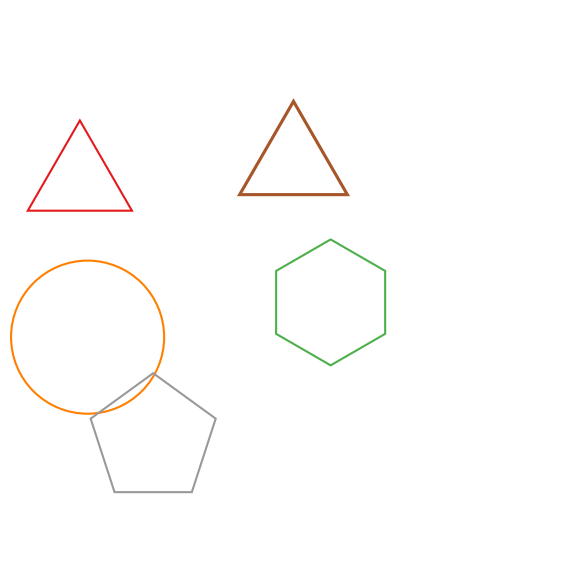[{"shape": "triangle", "thickness": 1, "radius": 0.52, "center": [0.138, 0.686]}, {"shape": "hexagon", "thickness": 1, "radius": 0.54, "center": [0.573, 0.476]}, {"shape": "circle", "thickness": 1, "radius": 0.66, "center": [0.152, 0.415]}, {"shape": "triangle", "thickness": 1.5, "radius": 0.54, "center": [0.508, 0.716]}, {"shape": "pentagon", "thickness": 1, "radius": 0.57, "center": [0.265, 0.239]}]